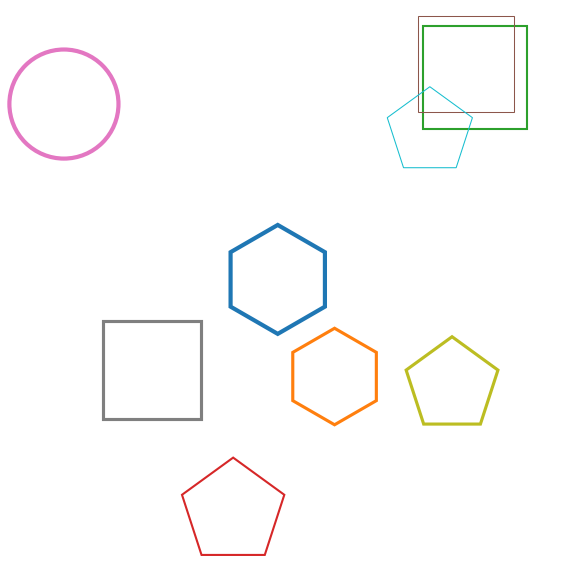[{"shape": "hexagon", "thickness": 2, "radius": 0.47, "center": [0.481, 0.515]}, {"shape": "hexagon", "thickness": 1.5, "radius": 0.42, "center": [0.579, 0.347]}, {"shape": "square", "thickness": 1, "radius": 0.45, "center": [0.823, 0.865]}, {"shape": "pentagon", "thickness": 1, "radius": 0.47, "center": [0.404, 0.114]}, {"shape": "square", "thickness": 0.5, "radius": 0.42, "center": [0.807, 0.888]}, {"shape": "circle", "thickness": 2, "radius": 0.47, "center": [0.111, 0.819]}, {"shape": "square", "thickness": 1.5, "radius": 0.43, "center": [0.263, 0.359]}, {"shape": "pentagon", "thickness": 1.5, "radius": 0.42, "center": [0.783, 0.332]}, {"shape": "pentagon", "thickness": 0.5, "radius": 0.39, "center": [0.744, 0.771]}]